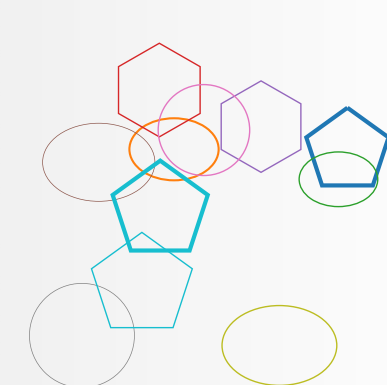[{"shape": "pentagon", "thickness": 3, "radius": 0.56, "center": [0.897, 0.609]}, {"shape": "oval", "thickness": 1.5, "radius": 0.58, "center": [0.449, 0.612]}, {"shape": "oval", "thickness": 1, "radius": 0.51, "center": [0.873, 0.534]}, {"shape": "hexagon", "thickness": 1, "radius": 0.61, "center": [0.411, 0.766]}, {"shape": "hexagon", "thickness": 1, "radius": 0.59, "center": [0.674, 0.671]}, {"shape": "oval", "thickness": 0.5, "radius": 0.72, "center": [0.255, 0.578]}, {"shape": "circle", "thickness": 1, "radius": 0.59, "center": [0.526, 0.662]}, {"shape": "circle", "thickness": 0.5, "radius": 0.68, "center": [0.211, 0.128]}, {"shape": "oval", "thickness": 1, "radius": 0.74, "center": [0.721, 0.103]}, {"shape": "pentagon", "thickness": 3, "radius": 0.64, "center": [0.413, 0.454]}, {"shape": "pentagon", "thickness": 1, "radius": 0.68, "center": [0.366, 0.26]}]